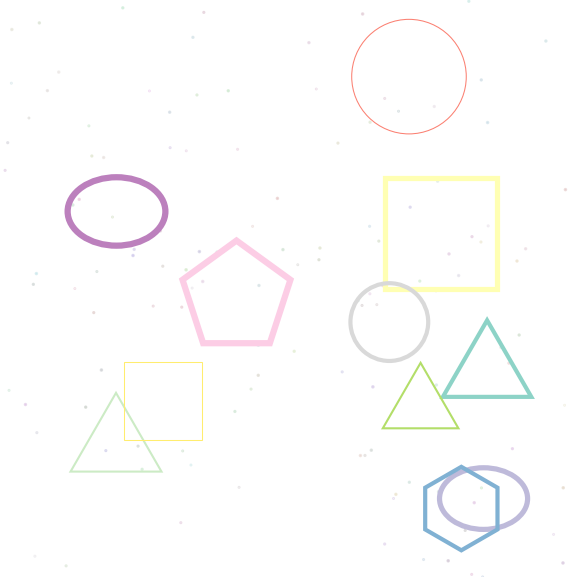[{"shape": "triangle", "thickness": 2, "radius": 0.44, "center": [0.843, 0.356]}, {"shape": "square", "thickness": 2.5, "radius": 0.48, "center": [0.763, 0.595]}, {"shape": "oval", "thickness": 2.5, "radius": 0.38, "center": [0.837, 0.136]}, {"shape": "circle", "thickness": 0.5, "radius": 0.5, "center": [0.708, 0.866]}, {"shape": "hexagon", "thickness": 2, "radius": 0.36, "center": [0.799, 0.118]}, {"shape": "triangle", "thickness": 1, "radius": 0.38, "center": [0.728, 0.295]}, {"shape": "pentagon", "thickness": 3, "radius": 0.49, "center": [0.409, 0.484]}, {"shape": "circle", "thickness": 2, "radius": 0.34, "center": [0.674, 0.441]}, {"shape": "oval", "thickness": 3, "radius": 0.42, "center": [0.202, 0.633]}, {"shape": "triangle", "thickness": 1, "radius": 0.45, "center": [0.201, 0.228]}, {"shape": "square", "thickness": 0.5, "radius": 0.34, "center": [0.282, 0.304]}]